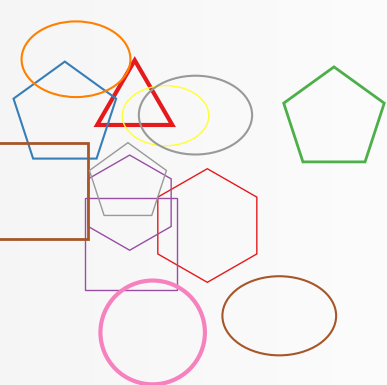[{"shape": "triangle", "thickness": 3, "radius": 0.56, "center": [0.348, 0.731]}, {"shape": "hexagon", "thickness": 1, "radius": 0.74, "center": [0.535, 0.414]}, {"shape": "pentagon", "thickness": 1.5, "radius": 0.7, "center": [0.167, 0.701]}, {"shape": "pentagon", "thickness": 2, "radius": 0.68, "center": [0.862, 0.69]}, {"shape": "square", "thickness": 1, "radius": 0.6, "center": [0.338, 0.366]}, {"shape": "hexagon", "thickness": 1, "radius": 0.62, "center": [0.335, 0.474]}, {"shape": "oval", "thickness": 1.5, "radius": 0.7, "center": [0.196, 0.846]}, {"shape": "oval", "thickness": 1, "radius": 0.56, "center": [0.427, 0.7]}, {"shape": "oval", "thickness": 1.5, "radius": 0.73, "center": [0.721, 0.18]}, {"shape": "square", "thickness": 2, "radius": 0.62, "center": [0.104, 0.503]}, {"shape": "circle", "thickness": 3, "radius": 0.67, "center": [0.394, 0.136]}, {"shape": "pentagon", "thickness": 1, "radius": 0.52, "center": [0.33, 0.525]}, {"shape": "oval", "thickness": 1.5, "radius": 0.73, "center": [0.504, 0.701]}]